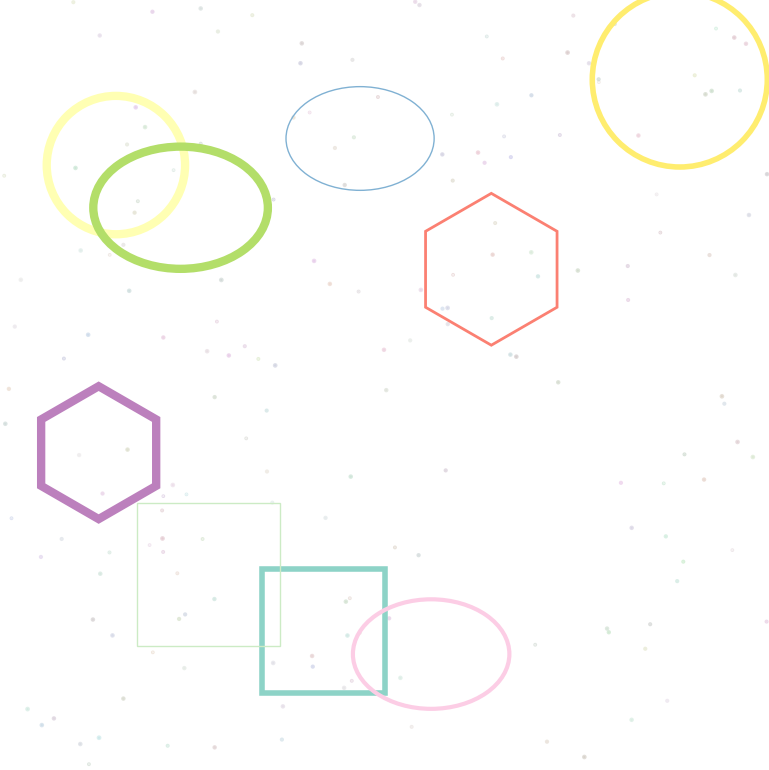[{"shape": "square", "thickness": 2, "radius": 0.4, "center": [0.42, 0.181]}, {"shape": "circle", "thickness": 3, "radius": 0.45, "center": [0.151, 0.786]}, {"shape": "hexagon", "thickness": 1, "radius": 0.49, "center": [0.638, 0.65]}, {"shape": "oval", "thickness": 0.5, "radius": 0.48, "center": [0.468, 0.82]}, {"shape": "oval", "thickness": 3, "radius": 0.57, "center": [0.235, 0.73]}, {"shape": "oval", "thickness": 1.5, "radius": 0.51, "center": [0.56, 0.151]}, {"shape": "hexagon", "thickness": 3, "radius": 0.43, "center": [0.128, 0.412]}, {"shape": "square", "thickness": 0.5, "radius": 0.47, "center": [0.271, 0.254]}, {"shape": "circle", "thickness": 2, "radius": 0.57, "center": [0.883, 0.897]}]